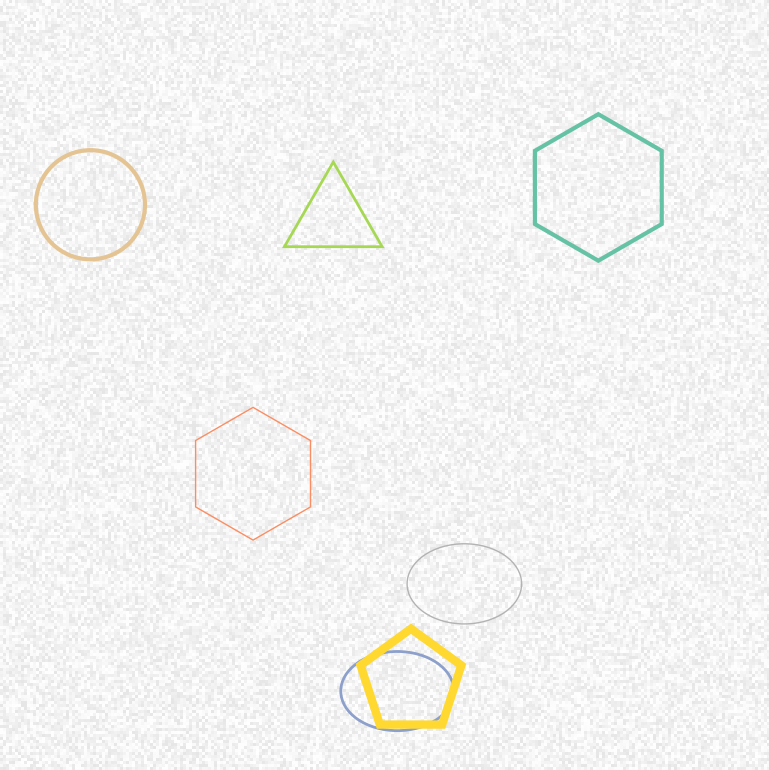[{"shape": "hexagon", "thickness": 1.5, "radius": 0.48, "center": [0.777, 0.757]}, {"shape": "hexagon", "thickness": 0.5, "radius": 0.43, "center": [0.329, 0.385]}, {"shape": "oval", "thickness": 1, "radius": 0.37, "center": [0.516, 0.102]}, {"shape": "triangle", "thickness": 1, "radius": 0.37, "center": [0.433, 0.716]}, {"shape": "pentagon", "thickness": 3, "radius": 0.34, "center": [0.534, 0.115]}, {"shape": "circle", "thickness": 1.5, "radius": 0.35, "center": [0.117, 0.734]}, {"shape": "oval", "thickness": 0.5, "radius": 0.37, "center": [0.603, 0.242]}]